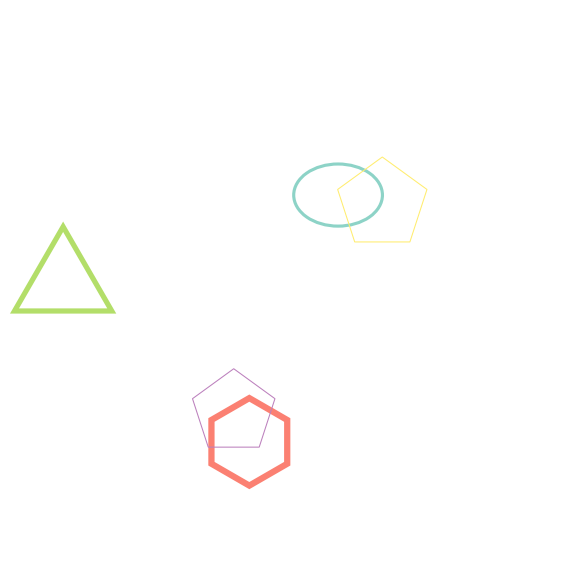[{"shape": "oval", "thickness": 1.5, "radius": 0.38, "center": [0.585, 0.661]}, {"shape": "hexagon", "thickness": 3, "radius": 0.38, "center": [0.432, 0.234]}, {"shape": "triangle", "thickness": 2.5, "radius": 0.49, "center": [0.109, 0.509]}, {"shape": "pentagon", "thickness": 0.5, "radius": 0.38, "center": [0.405, 0.286]}, {"shape": "pentagon", "thickness": 0.5, "radius": 0.41, "center": [0.662, 0.646]}]